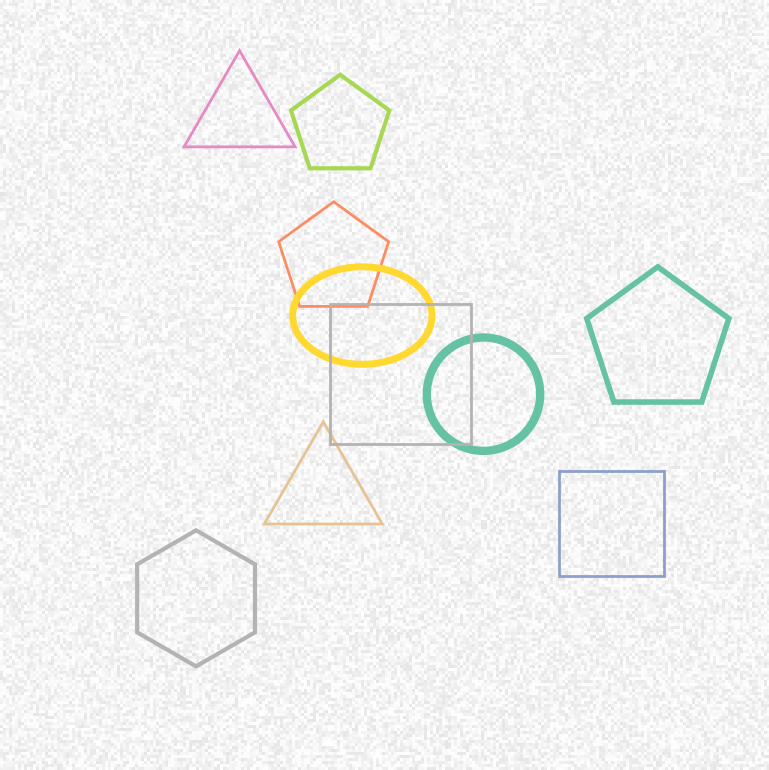[{"shape": "pentagon", "thickness": 2, "radius": 0.49, "center": [0.854, 0.556]}, {"shape": "circle", "thickness": 3, "radius": 0.37, "center": [0.628, 0.488]}, {"shape": "pentagon", "thickness": 1, "radius": 0.38, "center": [0.433, 0.663]}, {"shape": "square", "thickness": 1, "radius": 0.34, "center": [0.794, 0.32]}, {"shape": "triangle", "thickness": 1, "radius": 0.42, "center": [0.311, 0.851]}, {"shape": "pentagon", "thickness": 1.5, "radius": 0.34, "center": [0.442, 0.836]}, {"shape": "oval", "thickness": 2.5, "radius": 0.45, "center": [0.471, 0.59]}, {"shape": "triangle", "thickness": 1, "radius": 0.44, "center": [0.42, 0.364]}, {"shape": "square", "thickness": 1, "radius": 0.46, "center": [0.52, 0.514]}, {"shape": "hexagon", "thickness": 1.5, "radius": 0.44, "center": [0.255, 0.223]}]